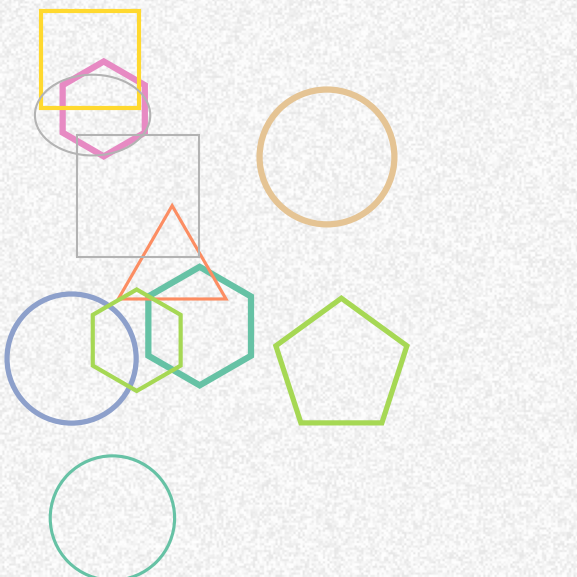[{"shape": "hexagon", "thickness": 3, "radius": 0.51, "center": [0.346, 0.434]}, {"shape": "circle", "thickness": 1.5, "radius": 0.54, "center": [0.195, 0.102]}, {"shape": "triangle", "thickness": 1.5, "radius": 0.54, "center": [0.298, 0.535]}, {"shape": "circle", "thickness": 2.5, "radius": 0.56, "center": [0.124, 0.378]}, {"shape": "hexagon", "thickness": 3, "radius": 0.41, "center": [0.18, 0.811]}, {"shape": "pentagon", "thickness": 2.5, "radius": 0.6, "center": [0.591, 0.363]}, {"shape": "hexagon", "thickness": 2, "radius": 0.44, "center": [0.237, 0.41]}, {"shape": "square", "thickness": 2, "radius": 0.42, "center": [0.156, 0.897]}, {"shape": "circle", "thickness": 3, "radius": 0.58, "center": [0.566, 0.727]}, {"shape": "oval", "thickness": 1, "radius": 0.5, "center": [0.16, 0.8]}, {"shape": "square", "thickness": 1, "radius": 0.53, "center": [0.239, 0.66]}]